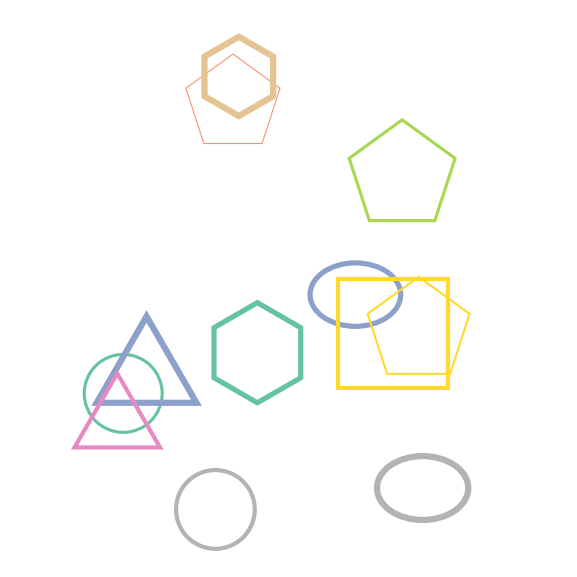[{"shape": "circle", "thickness": 1.5, "radius": 0.34, "center": [0.213, 0.318]}, {"shape": "hexagon", "thickness": 2.5, "radius": 0.43, "center": [0.446, 0.388]}, {"shape": "pentagon", "thickness": 0.5, "radius": 0.43, "center": [0.403, 0.82]}, {"shape": "triangle", "thickness": 3, "radius": 0.5, "center": [0.254, 0.352]}, {"shape": "oval", "thickness": 2.5, "radius": 0.39, "center": [0.615, 0.489]}, {"shape": "triangle", "thickness": 2, "radius": 0.43, "center": [0.203, 0.267]}, {"shape": "pentagon", "thickness": 1.5, "radius": 0.48, "center": [0.696, 0.695]}, {"shape": "pentagon", "thickness": 1, "radius": 0.46, "center": [0.725, 0.427]}, {"shape": "square", "thickness": 2, "radius": 0.47, "center": [0.68, 0.422]}, {"shape": "hexagon", "thickness": 3, "radius": 0.34, "center": [0.413, 0.867]}, {"shape": "circle", "thickness": 2, "radius": 0.34, "center": [0.373, 0.117]}, {"shape": "oval", "thickness": 3, "radius": 0.39, "center": [0.732, 0.154]}]